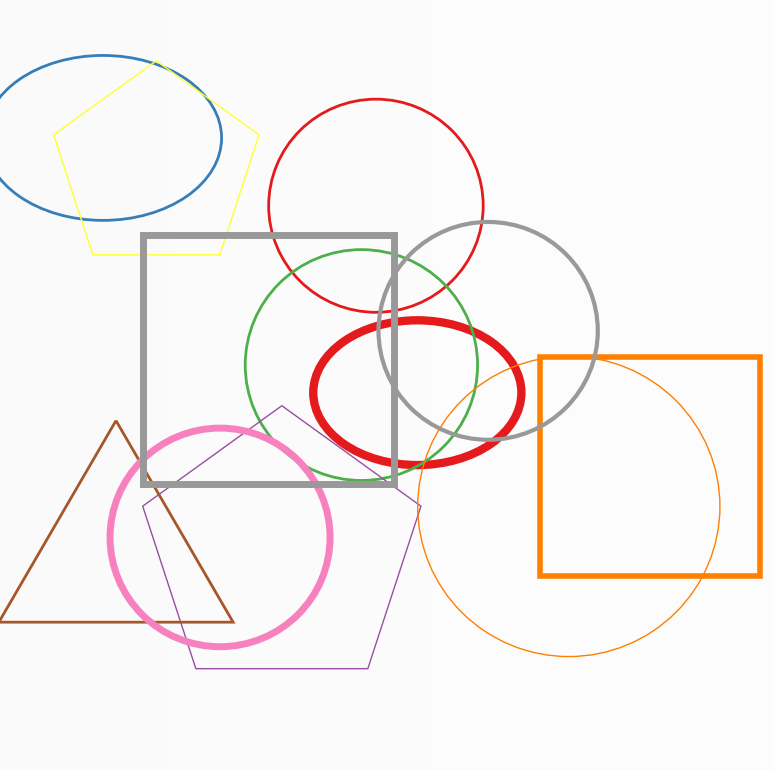[{"shape": "oval", "thickness": 3, "radius": 0.67, "center": [0.538, 0.49]}, {"shape": "circle", "thickness": 1, "radius": 0.69, "center": [0.485, 0.733]}, {"shape": "oval", "thickness": 1, "radius": 0.77, "center": [0.133, 0.821]}, {"shape": "circle", "thickness": 1, "radius": 0.75, "center": [0.466, 0.526]}, {"shape": "pentagon", "thickness": 0.5, "radius": 0.94, "center": [0.364, 0.284]}, {"shape": "square", "thickness": 2, "radius": 0.71, "center": [0.839, 0.394]}, {"shape": "circle", "thickness": 0.5, "radius": 0.97, "center": [0.734, 0.342]}, {"shape": "pentagon", "thickness": 0.5, "radius": 0.7, "center": [0.202, 0.782]}, {"shape": "triangle", "thickness": 1, "radius": 0.87, "center": [0.15, 0.279]}, {"shape": "circle", "thickness": 2.5, "radius": 0.71, "center": [0.284, 0.302]}, {"shape": "square", "thickness": 2.5, "radius": 0.81, "center": [0.346, 0.533]}, {"shape": "circle", "thickness": 1.5, "radius": 0.71, "center": [0.63, 0.57]}]